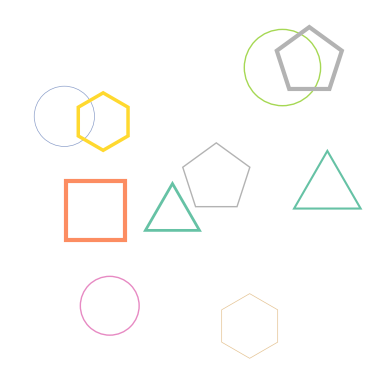[{"shape": "triangle", "thickness": 2, "radius": 0.41, "center": [0.448, 0.442]}, {"shape": "triangle", "thickness": 1.5, "radius": 0.5, "center": [0.85, 0.508]}, {"shape": "square", "thickness": 3, "radius": 0.38, "center": [0.248, 0.453]}, {"shape": "circle", "thickness": 0.5, "radius": 0.39, "center": [0.167, 0.698]}, {"shape": "circle", "thickness": 1, "radius": 0.38, "center": [0.285, 0.206]}, {"shape": "circle", "thickness": 1, "radius": 0.5, "center": [0.734, 0.825]}, {"shape": "hexagon", "thickness": 2.5, "radius": 0.37, "center": [0.268, 0.684]}, {"shape": "hexagon", "thickness": 0.5, "radius": 0.42, "center": [0.649, 0.153]}, {"shape": "pentagon", "thickness": 3, "radius": 0.44, "center": [0.803, 0.841]}, {"shape": "pentagon", "thickness": 1, "radius": 0.46, "center": [0.562, 0.537]}]